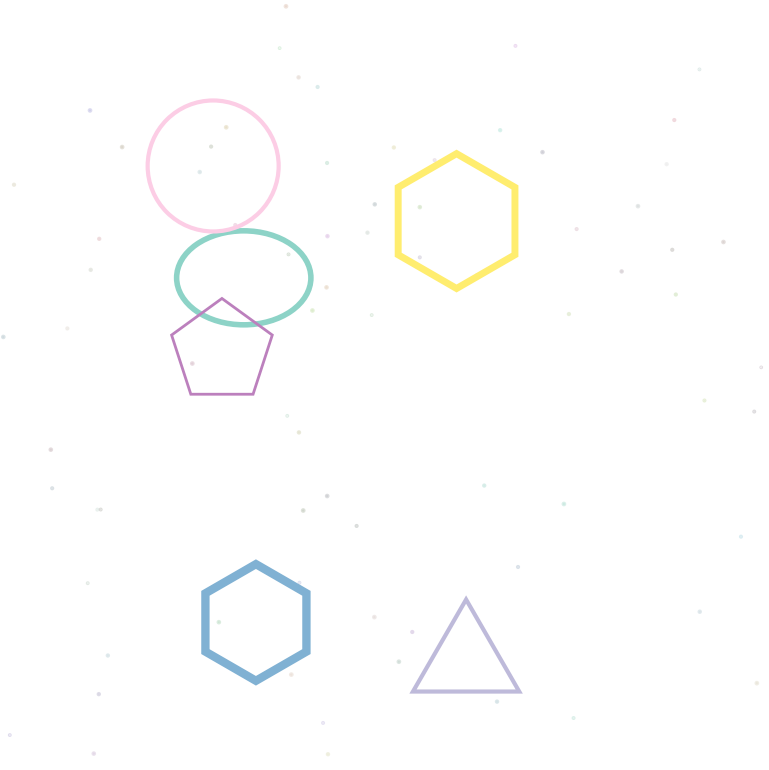[{"shape": "oval", "thickness": 2, "radius": 0.44, "center": [0.317, 0.639]}, {"shape": "triangle", "thickness": 1.5, "radius": 0.4, "center": [0.605, 0.142]}, {"shape": "hexagon", "thickness": 3, "radius": 0.38, "center": [0.332, 0.192]}, {"shape": "circle", "thickness": 1.5, "radius": 0.43, "center": [0.277, 0.784]}, {"shape": "pentagon", "thickness": 1, "radius": 0.34, "center": [0.288, 0.544]}, {"shape": "hexagon", "thickness": 2.5, "radius": 0.44, "center": [0.593, 0.713]}]